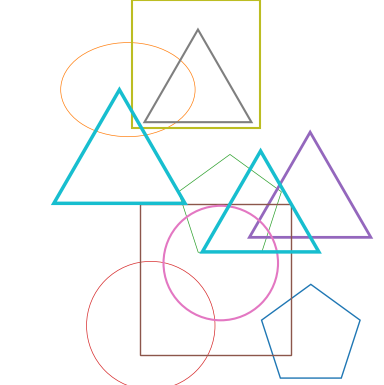[{"shape": "pentagon", "thickness": 1, "radius": 0.67, "center": [0.807, 0.127]}, {"shape": "oval", "thickness": 0.5, "radius": 0.87, "center": [0.332, 0.767]}, {"shape": "pentagon", "thickness": 0.5, "radius": 0.7, "center": [0.597, 0.458]}, {"shape": "circle", "thickness": 0.5, "radius": 0.83, "center": [0.392, 0.154]}, {"shape": "triangle", "thickness": 2, "radius": 0.91, "center": [0.806, 0.475]}, {"shape": "square", "thickness": 1, "radius": 0.98, "center": [0.561, 0.273]}, {"shape": "circle", "thickness": 1.5, "radius": 0.74, "center": [0.573, 0.317]}, {"shape": "triangle", "thickness": 1.5, "radius": 0.8, "center": [0.514, 0.763]}, {"shape": "square", "thickness": 1.5, "radius": 0.83, "center": [0.508, 0.834]}, {"shape": "triangle", "thickness": 2.5, "radius": 0.87, "center": [0.677, 0.433]}, {"shape": "triangle", "thickness": 2.5, "radius": 0.98, "center": [0.31, 0.57]}]